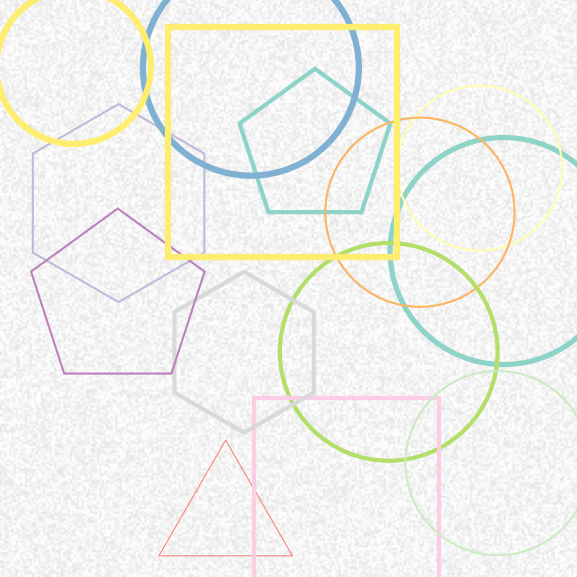[{"shape": "pentagon", "thickness": 2, "radius": 0.69, "center": [0.545, 0.743]}, {"shape": "circle", "thickness": 2.5, "radius": 0.98, "center": [0.872, 0.564]}, {"shape": "circle", "thickness": 1, "radius": 0.71, "center": [0.831, 0.708]}, {"shape": "hexagon", "thickness": 1, "radius": 0.86, "center": [0.205, 0.647]}, {"shape": "triangle", "thickness": 0.5, "radius": 0.67, "center": [0.391, 0.104]}, {"shape": "circle", "thickness": 3, "radius": 0.93, "center": [0.434, 0.882]}, {"shape": "circle", "thickness": 1, "radius": 0.82, "center": [0.727, 0.632]}, {"shape": "circle", "thickness": 2, "radius": 0.94, "center": [0.673, 0.39]}, {"shape": "square", "thickness": 2, "radius": 0.8, "center": [0.6, 0.149]}, {"shape": "hexagon", "thickness": 2, "radius": 0.7, "center": [0.423, 0.389]}, {"shape": "pentagon", "thickness": 1, "radius": 0.79, "center": [0.204, 0.48]}, {"shape": "circle", "thickness": 1, "radius": 0.8, "center": [0.862, 0.197]}, {"shape": "circle", "thickness": 3, "radius": 0.67, "center": [0.128, 0.884]}, {"shape": "square", "thickness": 3, "radius": 0.99, "center": [0.489, 0.753]}]